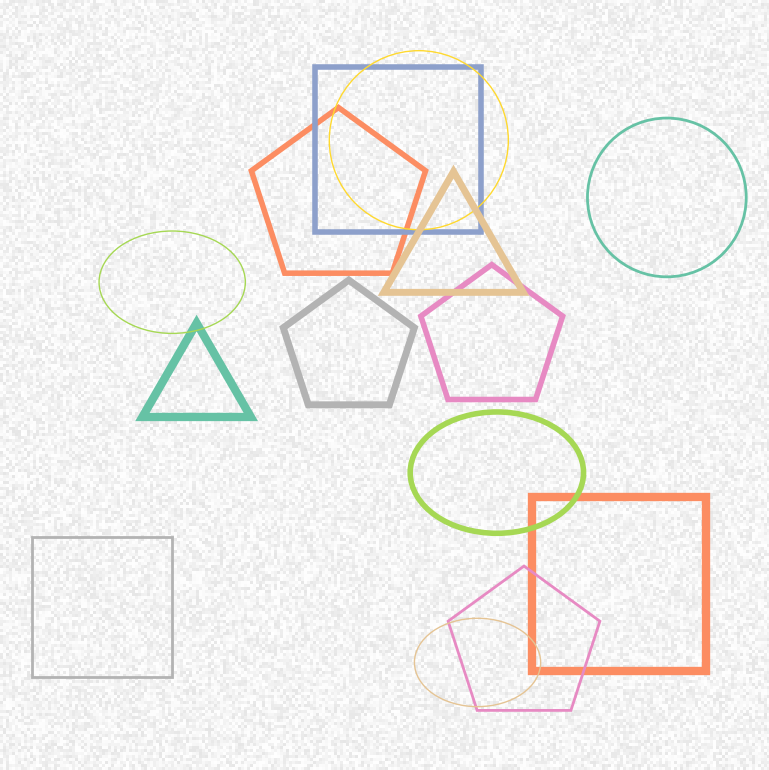[{"shape": "triangle", "thickness": 3, "radius": 0.41, "center": [0.255, 0.499]}, {"shape": "circle", "thickness": 1, "radius": 0.52, "center": [0.866, 0.744]}, {"shape": "pentagon", "thickness": 2, "radius": 0.59, "center": [0.44, 0.741]}, {"shape": "square", "thickness": 3, "radius": 0.56, "center": [0.804, 0.241]}, {"shape": "square", "thickness": 2, "radius": 0.54, "center": [0.517, 0.806]}, {"shape": "pentagon", "thickness": 1, "radius": 0.52, "center": [0.681, 0.161]}, {"shape": "pentagon", "thickness": 2, "radius": 0.48, "center": [0.639, 0.559]}, {"shape": "oval", "thickness": 2, "radius": 0.56, "center": [0.645, 0.386]}, {"shape": "oval", "thickness": 0.5, "radius": 0.47, "center": [0.224, 0.633]}, {"shape": "circle", "thickness": 0.5, "radius": 0.58, "center": [0.544, 0.818]}, {"shape": "oval", "thickness": 0.5, "radius": 0.41, "center": [0.62, 0.14]}, {"shape": "triangle", "thickness": 2.5, "radius": 0.52, "center": [0.589, 0.673]}, {"shape": "square", "thickness": 1, "radius": 0.45, "center": [0.133, 0.212]}, {"shape": "pentagon", "thickness": 2.5, "radius": 0.45, "center": [0.453, 0.547]}]